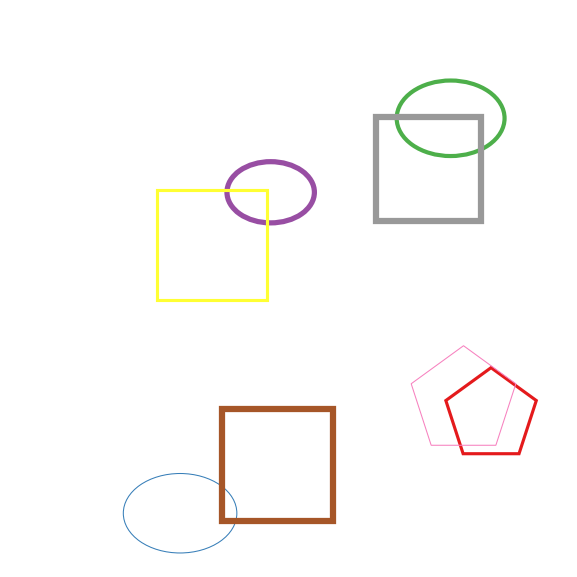[{"shape": "pentagon", "thickness": 1.5, "radius": 0.41, "center": [0.85, 0.28]}, {"shape": "oval", "thickness": 0.5, "radius": 0.49, "center": [0.312, 0.11]}, {"shape": "oval", "thickness": 2, "radius": 0.47, "center": [0.78, 0.794]}, {"shape": "oval", "thickness": 2.5, "radius": 0.38, "center": [0.469, 0.666]}, {"shape": "square", "thickness": 1.5, "radius": 0.47, "center": [0.367, 0.575]}, {"shape": "square", "thickness": 3, "radius": 0.48, "center": [0.48, 0.193]}, {"shape": "pentagon", "thickness": 0.5, "radius": 0.48, "center": [0.803, 0.305]}, {"shape": "square", "thickness": 3, "radius": 0.45, "center": [0.742, 0.707]}]